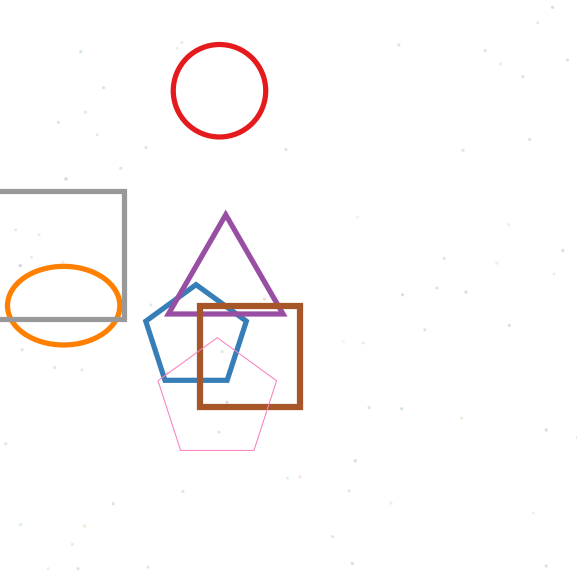[{"shape": "circle", "thickness": 2.5, "radius": 0.4, "center": [0.38, 0.842]}, {"shape": "pentagon", "thickness": 2.5, "radius": 0.46, "center": [0.34, 0.415]}, {"shape": "triangle", "thickness": 2.5, "radius": 0.57, "center": [0.391, 0.513]}, {"shape": "oval", "thickness": 2.5, "radius": 0.49, "center": [0.11, 0.47]}, {"shape": "square", "thickness": 3, "radius": 0.44, "center": [0.433, 0.382]}, {"shape": "pentagon", "thickness": 0.5, "radius": 0.54, "center": [0.376, 0.306]}, {"shape": "square", "thickness": 2.5, "radius": 0.56, "center": [0.104, 0.558]}]